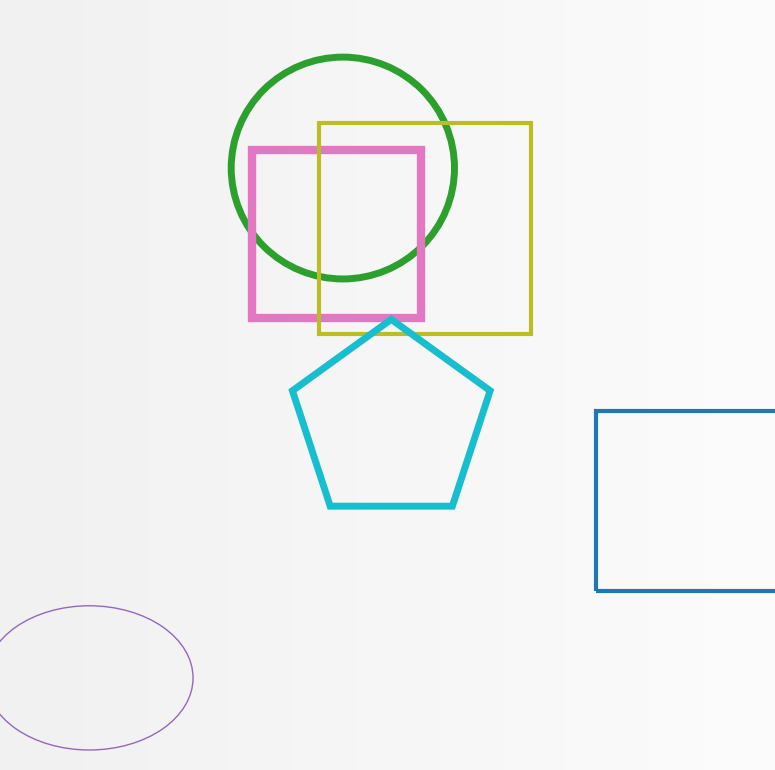[{"shape": "square", "thickness": 1.5, "radius": 0.58, "center": [0.885, 0.35]}, {"shape": "circle", "thickness": 2.5, "radius": 0.72, "center": [0.442, 0.782]}, {"shape": "oval", "thickness": 0.5, "radius": 0.67, "center": [0.115, 0.12]}, {"shape": "square", "thickness": 3, "radius": 0.54, "center": [0.434, 0.696]}, {"shape": "square", "thickness": 1.5, "radius": 0.68, "center": [0.548, 0.703]}, {"shape": "pentagon", "thickness": 2.5, "radius": 0.67, "center": [0.505, 0.451]}]